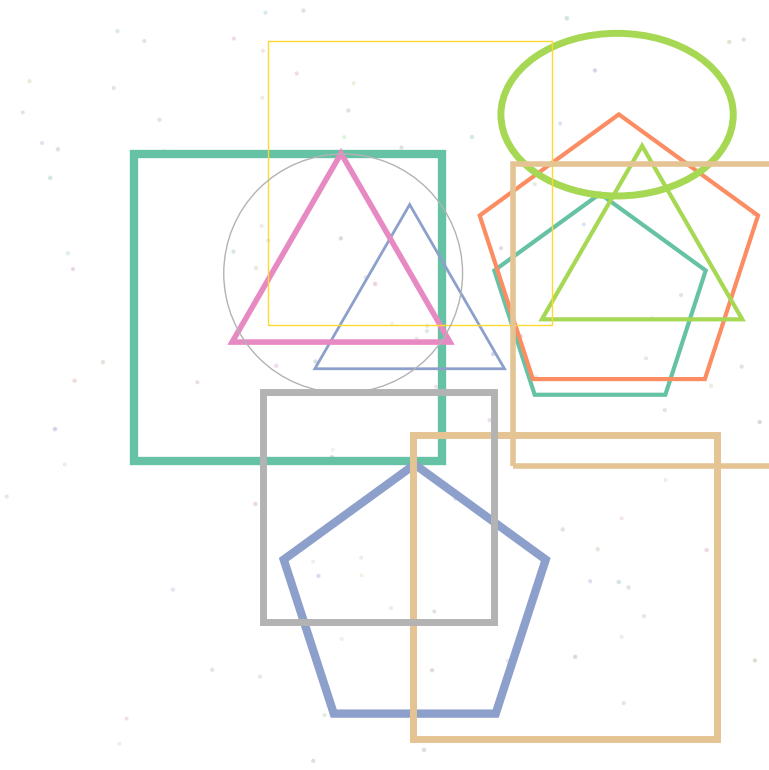[{"shape": "pentagon", "thickness": 1.5, "radius": 0.72, "center": [0.779, 0.604]}, {"shape": "square", "thickness": 3, "radius": 1.0, "center": [0.374, 0.601]}, {"shape": "pentagon", "thickness": 1.5, "radius": 0.95, "center": [0.804, 0.661]}, {"shape": "pentagon", "thickness": 3, "radius": 0.89, "center": [0.539, 0.218]}, {"shape": "triangle", "thickness": 1, "radius": 0.71, "center": [0.532, 0.592]}, {"shape": "triangle", "thickness": 2, "radius": 0.82, "center": [0.443, 0.637]}, {"shape": "triangle", "thickness": 1.5, "radius": 0.75, "center": [0.834, 0.66]}, {"shape": "oval", "thickness": 2.5, "radius": 0.75, "center": [0.801, 0.851]}, {"shape": "square", "thickness": 0.5, "radius": 0.92, "center": [0.533, 0.762]}, {"shape": "square", "thickness": 2.5, "radius": 0.99, "center": [0.734, 0.238]}, {"shape": "square", "thickness": 2, "radius": 0.98, "center": [0.862, 0.591]}, {"shape": "circle", "thickness": 0.5, "radius": 0.78, "center": [0.446, 0.645]}, {"shape": "square", "thickness": 2.5, "radius": 0.75, "center": [0.492, 0.342]}]